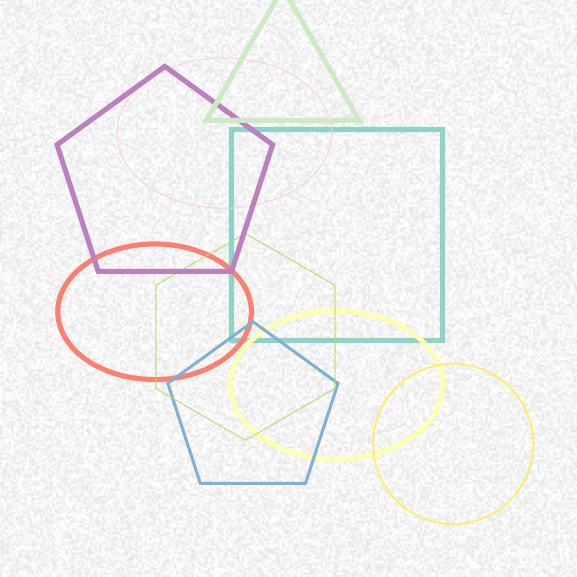[{"shape": "square", "thickness": 2.5, "radius": 0.91, "center": [0.582, 0.594]}, {"shape": "oval", "thickness": 2.5, "radius": 0.92, "center": [0.583, 0.333]}, {"shape": "oval", "thickness": 2.5, "radius": 0.84, "center": [0.268, 0.459]}, {"shape": "pentagon", "thickness": 1.5, "radius": 0.77, "center": [0.438, 0.287]}, {"shape": "hexagon", "thickness": 0.5, "radius": 0.9, "center": [0.425, 0.416]}, {"shape": "oval", "thickness": 0.5, "radius": 0.93, "center": [0.388, 0.769]}, {"shape": "pentagon", "thickness": 2.5, "radius": 0.98, "center": [0.285, 0.688]}, {"shape": "triangle", "thickness": 2.5, "radius": 0.76, "center": [0.49, 0.867]}, {"shape": "circle", "thickness": 1, "radius": 0.69, "center": [0.785, 0.23]}]